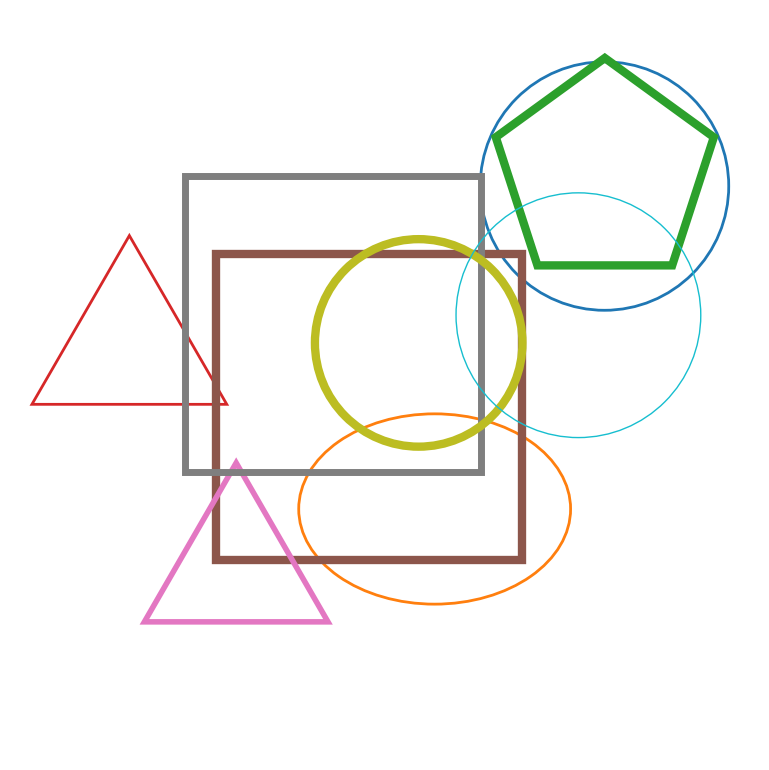[{"shape": "circle", "thickness": 1, "radius": 0.81, "center": [0.785, 0.758]}, {"shape": "oval", "thickness": 1, "radius": 0.88, "center": [0.564, 0.339]}, {"shape": "pentagon", "thickness": 3, "radius": 0.74, "center": [0.785, 0.776]}, {"shape": "triangle", "thickness": 1, "radius": 0.73, "center": [0.168, 0.548]}, {"shape": "square", "thickness": 3, "radius": 0.99, "center": [0.479, 0.471]}, {"shape": "triangle", "thickness": 2, "radius": 0.69, "center": [0.307, 0.261]}, {"shape": "square", "thickness": 2.5, "radius": 0.96, "center": [0.433, 0.579]}, {"shape": "circle", "thickness": 3, "radius": 0.67, "center": [0.544, 0.555]}, {"shape": "circle", "thickness": 0.5, "radius": 0.79, "center": [0.751, 0.591]}]